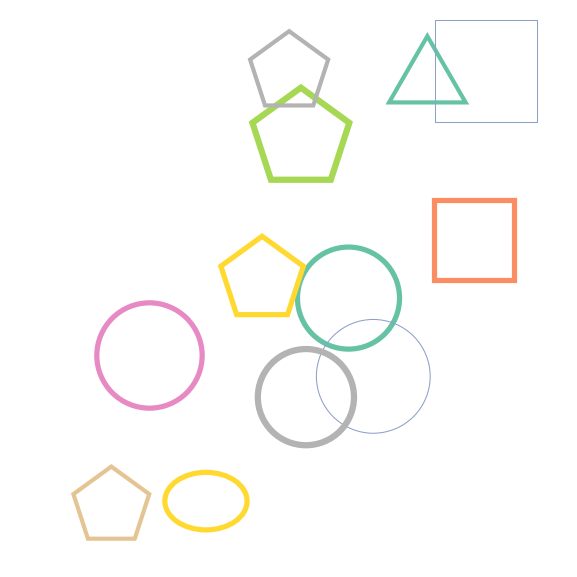[{"shape": "circle", "thickness": 2.5, "radius": 0.44, "center": [0.603, 0.483]}, {"shape": "triangle", "thickness": 2, "radius": 0.38, "center": [0.74, 0.86]}, {"shape": "square", "thickness": 2.5, "radius": 0.35, "center": [0.821, 0.583]}, {"shape": "square", "thickness": 0.5, "radius": 0.44, "center": [0.841, 0.876]}, {"shape": "circle", "thickness": 0.5, "radius": 0.49, "center": [0.646, 0.347]}, {"shape": "circle", "thickness": 2.5, "radius": 0.46, "center": [0.259, 0.384]}, {"shape": "pentagon", "thickness": 3, "radius": 0.44, "center": [0.521, 0.759]}, {"shape": "oval", "thickness": 2.5, "radius": 0.36, "center": [0.357, 0.131]}, {"shape": "pentagon", "thickness": 2.5, "radius": 0.38, "center": [0.454, 0.515]}, {"shape": "pentagon", "thickness": 2, "radius": 0.35, "center": [0.193, 0.122]}, {"shape": "circle", "thickness": 3, "radius": 0.42, "center": [0.53, 0.311]}, {"shape": "pentagon", "thickness": 2, "radius": 0.36, "center": [0.501, 0.874]}]